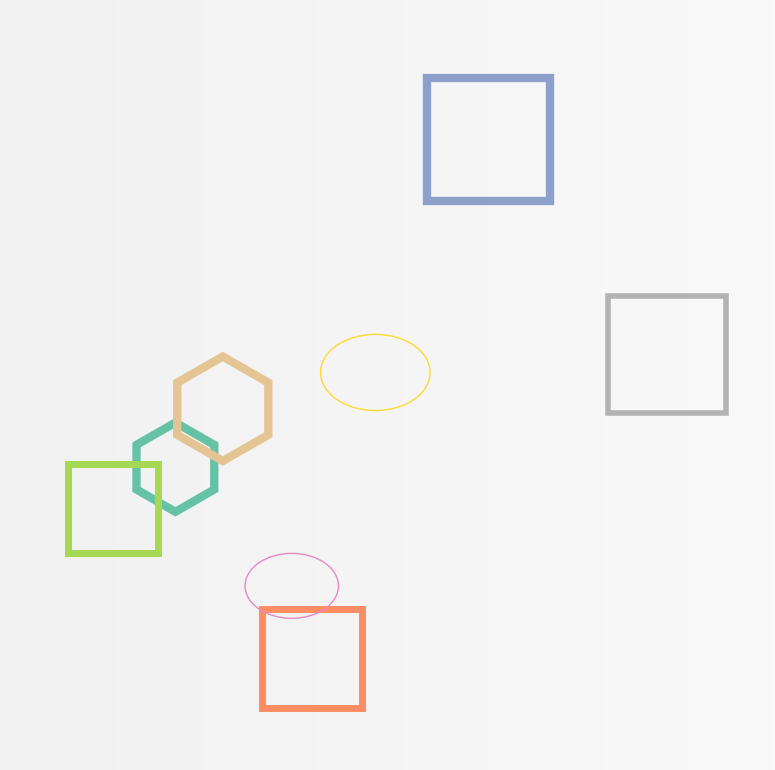[{"shape": "hexagon", "thickness": 3, "radius": 0.29, "center": [0.226, 0.393]}, {"shape": "square", "thickness": 2.5, "radius": 0.32, "center": [0.402, 0.145]}, {"shape": "square", "thickness": 3, "radius": 0.4, "center": [0.63, 0.819]}, {"shape": "oval", "thickness": 0.5, "radius": 0.3, "center": [0.376, 0.239]}, {"shape": "square", "thickness": 2.5, "radius": 0.29, "center": [0.146, 0.339]}, {"shape": "oval", "thickness": 0.5, "radius": 0.35, "center": [0.484, 0.516]}, {"shape": "hexagon", "thickness": 3, "radius": 0.34, "center": [0.287, 0.469]}, {"shape": "square", "thickness": 2, "radius": 0.38, "center": [0.861, 0.54]}]